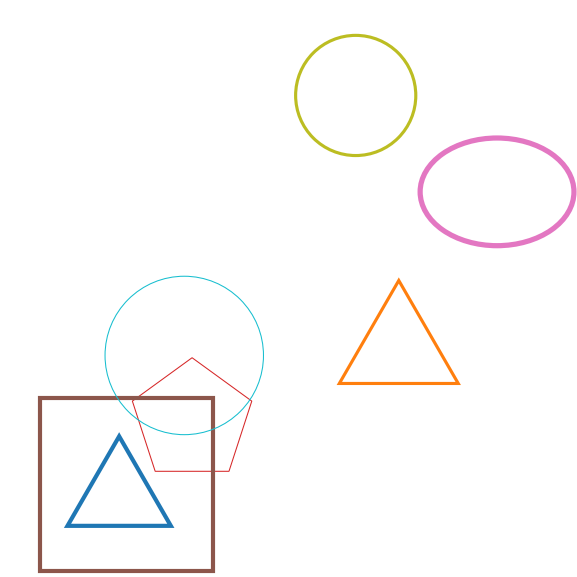[{"shape": "triangle", "thickness": 2, "radius": 0.52, "center": [0.206, 0.14]}, {"shape": "triangle", "thickness": 1.5, "radius": 0.59, "center": [0.691, 0.395]}, {"shape": "pentagon", "thickness": 0.5, "radius": 0.54, "center": [0.333, 0.271]}, {"shape": "square", "thickness": 2, "radius": 0.75, "center": [0.22, 0.16]}, {"shape": "oval", "thickness": 2.5, "radius": 0.67, "center": [0.861, 0.667]}, {"shape": "circle", "thickness": 1.5, "radius": 0.52, "center": [0.616, 0.834]}, {"shape": "circle", "thickness": 0.5, "radius": 0.69, "center": [0.319, 0.384]}]